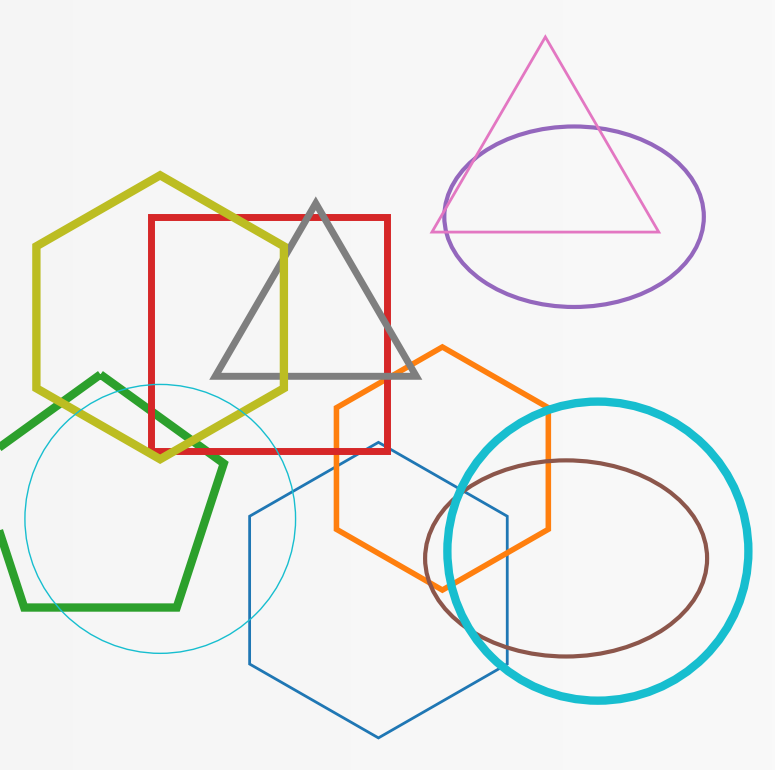[{"shape": "hexagon", "thickness": 1, "radius": 0.96, "center": [0.488, 0.234]}, {"shape": "hexagon", "thickness": 2, "radius": 0.79, "center": [0.571, 0.392]}, {"shape": "pentagon", "thickness": 3, "radius": 0.84, "center": [0.13, 0.346]}, {"shape": "square", "thickness": 2.5, "radius": 0.76, "center": [0.347, 0.566]}, {"shape": "oval", "thickness": 1.5, "radius": 0.84, "center": [0.741, 0.719]}, {"shape": "oval", "thickness": 1.5, "radius": 0.91, "center": [0.73, 0.275]}, {"shape": "triangle", "thickness": 1, "radius": 0.84, "center": [0.704, 0.783]}, {"shape": "triangle", "thickness": 2.5, "radius": 0.75, "center": [0.407, 0.586]}, {"shape": "hexagon", "thickness": 3, "radius": 0.92, "center": [0.207, 0.588]}, {"shape": "circle", "thickness": 3, "radius": 0.97, "center": [0.771, 0.284]}, {"shape": "circle", "thickness": 0.5, "radius": 0.87, "center": [0.207, 0.326]}]